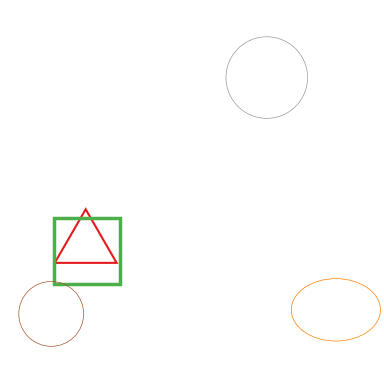[{"shape": "triangle", "thickness": 1.5, "radius": 0.46, "center": [0.223, 0.364]}, {"shape": "square", "thickness": 2.5, "radius": 0.43, "center": [0.226, 0.348]}, {"shape": "oval", "thickness": 0.5, "radius": 0.58, "center": [0.872, 0.195]}, {"shape": "circle", "thickness": 0.5, "radius": 0.42, "center": [0.133, 0.185]}, {"shape": "circle", "thickness": 0.5, "radius": 0.53, "center": [0.693, 0.799]}]